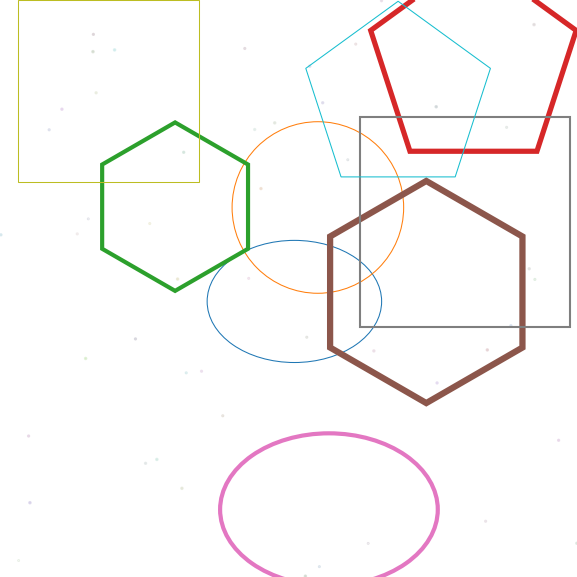[{"shape": "oval", "thickness": 0.5, "radius": 0.76, "center": [0.51, 0.477]}, {"shape": "circle", "thickness": 0.5, "radius": 0.74, "center": [0.55, 0.64]}, {"shape": "hexagon", "thickness": 2, "radius": 0.73, "center": [0.303, 0.641]}, {"shape": "pentagon", "thickness": 2.5, "radius": 0.94, "center": [0.82, 0.889]}, {"shape": "hexagon", "thickness": 3, "radius": 0.96, "center": [0.738, 0.493]}, {"shape": "oval", "thickness": 2, "radius": 0.94, "center": [0.57, 0.117]}, {"shape": "square", "thickness": 1, "radius": 0.91, "center": [0.805, 0.615]}, {"shape": "square", "thickness": 0.5, "radius": 0.79, "center": [0.188, 0.842]}, {"shape": "pentagon", "thickness": 0.5, "radius": 0.84, "center": [0.689, 0.829]}]